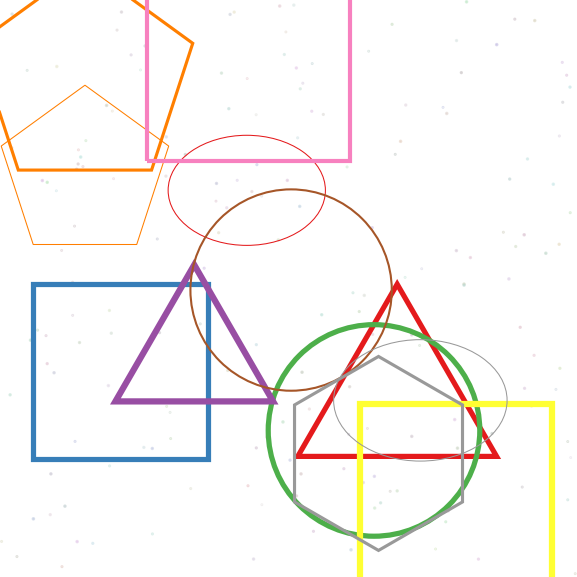[{"shape": "oval", "thickness": 0.5, "radius": 0.68, "center": [0.427, 0.67]}, {"shape": "triangle", "thickness": 2.5, "radius": 0.99, "center": [0.688, 0.308]}, {"shape": "square", "thickness": 2.5, "radius": 0.76, "center": [0.209, 0.356]}, {"shape": "circle", "thickness": 2.5, "radius": 0.92, "center": [0.648, 0.254]}, {"shape": "triangle", "thickness": 3, "radius": 0.79, "center": [0.336, 0.383]}, {"shape": "pentagon", "thickness": 1.5, "radius": 0.98, "center": [0.147, 0.863]}, {"shape": "pentagon", "thickness": 0.5, "radius": 0.76, "center": [0.147, 0.699]}, {"shape": "square", "thickness": 3, "radius": 0.83, "center": [0.79, 0.133]}, {"shape": "circle", "thickness": 1, "radius": 0.87, "center": [0.504, 0.497]}, {"shape": "square", "thickness": 2, "radius": 0.88, "center": [0.43, 0.896]}, {"shape": "hexagon", "thickness": 1.5, "radius": 0.84, "center": [0.655, 0.214]}, {"shape": "oval", "thickness": 0.5, "radius": 0.75, "center": [0.728, 0.306]}]